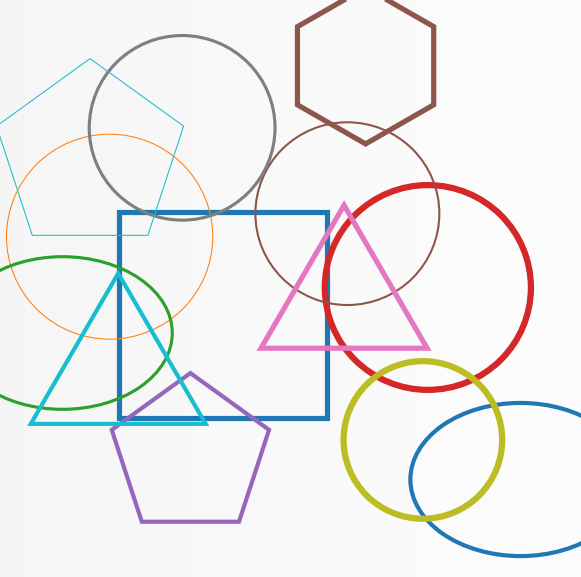[{"shape": "oval", "thickness": 2, "radius": 0.95, "center": [0.895, 0.169]}, {"shape": "square", "thickness": 2.5, "radius": 0.89, "center": [0.384, 0.454]}, {"shape": "circle", "thickness": 0.5, "radius": 0.89, "center": [0.189, 0.589]}, {"shape": "oval", "thickness": 1.5, "radius": 0.94, "center": [0.108, 0.423]}, {"shape": "circle", "thickness": 3, "radius": 0.89, "center": [0.736, 0.501]}, {"shape": "pentagon", "thickness": 2, "radius": 0.71, "center": [0.328, 0.211]}, {"shape": "circle", "thickness": 1, "radius": 0.79, "center": [0.598, 0.629]}, {"shape": "hexagon", "thickness": 2.5, "radius": 0.68, "center": [0.629, 0.885]}, {"shape": "triangle", "thickness": 2.5, "radius": 0.83, "center": [0.592, 0.479]}, {"shape": "circle", "thickness": 1.5, "radius": 0.8, "center": [0.313, 0.778]}, {"shape": "circle", "thickness": 3, "radius": 0.68, "center": [0.728, 0.237]}, {"shape": "pentagon", "thickness": 0.5, "radius": 0.85, "center": [0.155, 0.728]}, {"shape": "triangle", "thickness": 2, "radius": 0.87, "center": [0.203, 0.352]}]